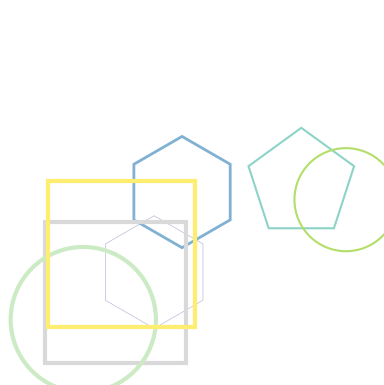[{"shape": "pentagon", "thickness": 1.5, "radius": 0.72, "center": [0.783, 0.524]}, {"shape": "hexagon", "thickness": 0.5, "radius": 0.73, "center": [0.4, 0.293]}, {"shape": "hexagon", "thickness": 2, "radius": 0.72, "center": [0.473, 0.501]}, {"shape": "circle", "thickness": 1.5, "radius": 0.67, "center": [0.899, 0.481]}, {"shape": "square", "thickness": 3, "radius": 0.92, "center": [0.299, 0.241]}, {"shape": "circle", "thickness": 3, "radius": 0.94, "center": [0.216, 0.17]}, {"shape": "square", "thickness": 3, "radius": 0.95, "center": [0.316, 0.34]}]